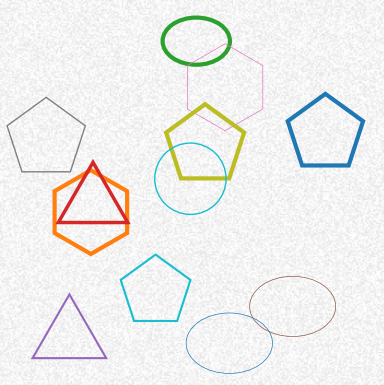[{"shape": "pentagon", "thickness": 3, "radius": 0.51, "center": [0.845, 0.653]}, {"shape": "oval", "thickness": 0.5, "radius": 0.56, "center": [0.596, 0.109]}, {"shape": "hexagon", "thickness": 3, "radius": 0.54, "center": [0.236, 0.449]}, {"shape": "oval", "thickness": 3, "radius": 0.44, "center": [0.51, 0.893]}, {"shape": "triangle", "thickness": 2.5, "radius": 0.52, "center": [0.242, 0.474]}, {"shape": "triangle", "thickness": 1.5, "radius": 0.55, "center": [0.18, 0.125]}, {"shape": "oval", "thickness": 0.5, "radius": 0.56, "center": [0.76, 0.204]}, {"shape": "hexagon", "thickness": 0.5, "radius": 0.56, "center": [0.585, 0.773]}, {"shape": "pentagon", "thickness": 1, "radius": 0.53, "center": [0.12, 0.64]}, {"shape": "pentagon", "thickness": 3, "radius": 0.53, "center": [0.533, 0.623]}, {"shape": "pentagon", "thickness": 1.5, "radius": 0.48, "center": [0.404, 0.243]}, {"shape": "circle", "thickness": 1, "radius": 0.46, "center": [0.495, 0.536]}]